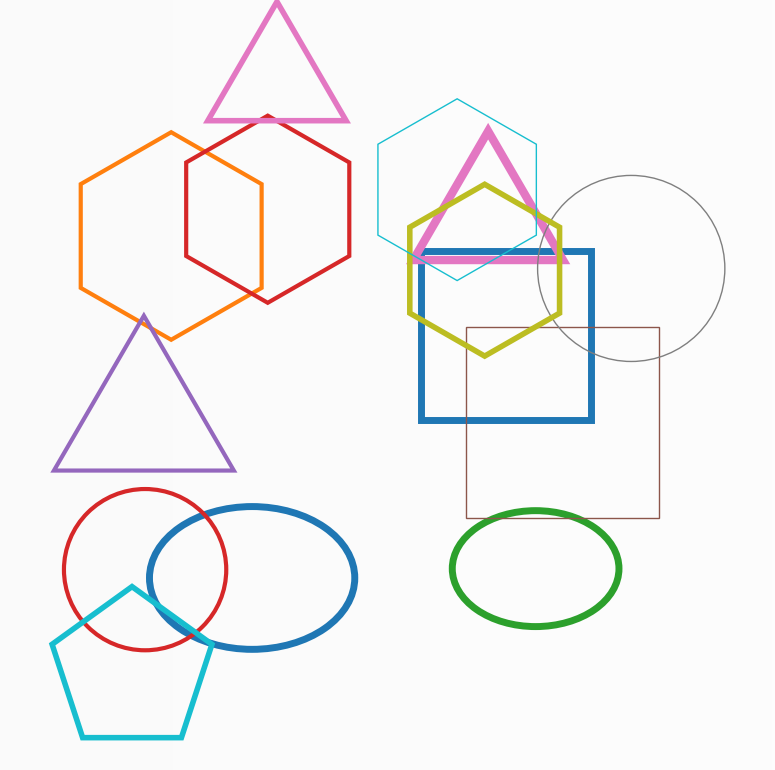[{"shape": "square", "thickness": 2.5, "radius": 0.55, "center": [0.653, 0.564]}, {"shape": "oval", "thickness": 2.5, "radius": 0.66, "center": [0.325, 0.249]}, {"shape": "hexagon", "thickness": 1.5, "radius": 0.67, "center": [0.221, 0.694]}, {"shape": "oval", "thickness": 2.5, "radius": 0.54, "center": [0.691, 0.262]}, {"shape": "hexagon", "thickness": 1.5, "radius": 0.61, "center": [0.345, 0.728]}, {"shape": "circle", "thickness": 1.5, "radius": 0.52, "center": [0.187, 0.26]}, {"shape": "triangle", "thickness": 1.5, "radius": 0.67, "center": [0.186, 0.456]}, {"shape": "square", "thickness": 0.5, "radius": 0.62, "center": [0.726, 0.451]}, {"shape": "triangle", "thickness": 3, "radius": 0.56, "center": [0.63, 0.718]}, {"shape": "triangle", "thickness": 2, "radius": 0.52, "center": [0.357, 0.895]}, {"shape": "circle", "thickness": 0.5, "radius": 0.6, "center": [0.814, 0.651]}, {"shape": "hexagon", "thickness": 2, "radius": 0.56, "center": [0.625, 0.649]}, {"shape": "hexagon", "thickness": 0.5, "radius": 0.59, "center": [0.59, 0.754]}, {"shape": "pentagon", "thickness": 2, "radius": 0.54, "center": [0.17, 0.13]}]